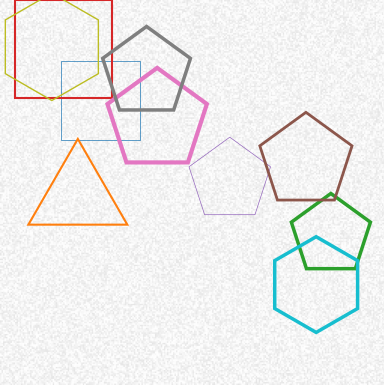[{"shape": "square", "thickness": 0.5, "radius": 0.51, "center": [0.261, 0.738]}, {"shape": "triangle", "thickness": 1.5, "radius": 0.74, "center": [0.202, 0.491]}, {"shape": "pentagon", "thickness": 2.5, "radius": 0.54, "center": [0.859, 0.39]}, {"shape": "square", "thickness": 1.5, "radius": 0.63, "center": [0.166, 0.873]}, {"shape": "pentagon", "thickness": 0.5, "radius": 0.56, "center": [0.597, 0.532]}, {"shape": "pentagon", "thickness": 2, "radius": 0.63, "center": [0.795, 0.582]}, {"shape": "pentagon", "thickness": 3, "radius": 0.68, "center": [0.408, 0.688]}, {"shape": "pentagon", "thickness": 2.5, "radius": 0.6, "center": [0.381, 0.811]}, {"shape": "hexagon", "thickness": 1, "radius": 0.7, "center": [0.135, 0.878]}, {"shape": "hexagon", "thickness": 2.5, "radius": 0.62, "center": [0.821, 0.261]}]